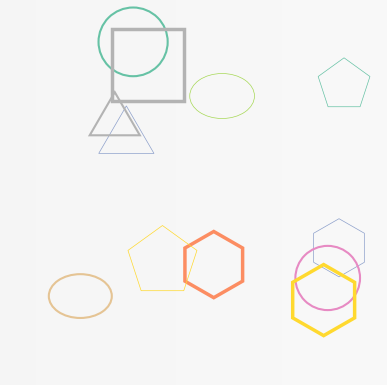[{"shape": "pentagon", "thickness": 0.5, "radius": 0.35, "center": [0.888, 0.78]}, {"shape": "circle", "thickness": 1.5, "radius": 0.45, "center": [0.343, 0.891]}, {"shape": "hexagon", "thickness": 2.5, "radius": 0.43, "center": [0.552, 0.313]}, {"shape": "hexagon", "thickness": 0.5, "radius": 0.38, "center": [0.875, 0.356]}, {"shape": "triangle", "thickness": 0.5, "radius": 0.41, "center": [0.326, 0.643]}, {"shape": "circle", "thickness": 1.5, "radius": 0.42, "center": [0.846, 0.278]}, {"shape": "oval", "thickness": 0.5, "radius": 0.42, "center": [0.573, 0.751]}, {"shape": "hexagon", "thickness": 2.5, "radius": 0.46, "center": [0.835, 0.221]}, {"shape": "pentagon", "thickness": 0.5, "radius": 0.47, "center": [0.419, 0.321]}, {"shape": "oval", "thickness": 1.5, "radius": 0.41, "center": [0.207, 0.231]}, {"shape": "square", "thickness": 2.5, "radius": 0.47, "center": [0.382, 0.832]}, {"shape": "triangle", "thickness": 1.5, "radius": 0.37, "center": [0.296, 0.686]}]